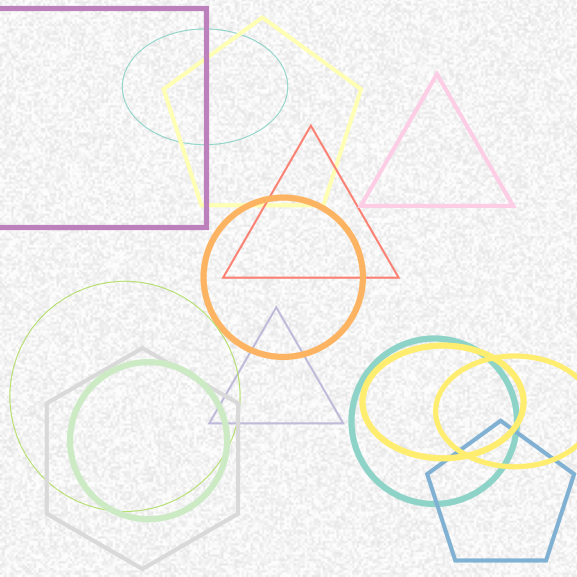[{"shape": "circle", "thickness": 3, "radius": 0.72, "center": [0.752, 0.27]}, {"shape": "oval", "thickness": 0.5, "radius": 0.72, "center": [0.355, 0.849]}, {"shape": "pentagon", "thickness": 2, "radius": 0.9, "center": [0.454, 0.789]}, {"shape": "triangle", "thickness": 1, "radius": 0.67, "center": [0.478, 0.333]}, {"shape": "triangle", "thickness": 1, "radius": 0.88, "center": [0.538, 0.606]}, {"shape": "pentagon", "thickness": 2, "radius": 0.67, "center": [0.867, 0.137]}, {"shape": "circle", "thickness": 3, "radius": 0.69, "center": [0.49, 0.519]}, {"shape": "circle", "thickness": 0.5, "radius": 1.0, "center": [0.216, 0.313]}, {"shape": "triangle", "thickness": 2, "radius": 0.76, "center": [0.757, 0.719]}, {"shape": "hexagon", "thickness": 2, "radius": 0.96, "center": [0.247, 0.205]}, {"shape": "square", "thickness": 2.5, "radius": 0.95, "center": [0.167, 0.796]}, {"shape": "circle", "thickness": 3, "radius": 0.68, "center": [0.257, 0.236]}, {"shape": "oval", "thickness": 3, "radius": 0.7, "center": [0.767, 0.303]}, {"shape": "oval", "thickness": 2.5, "radius": 0.68, "center": [0.891, 0.287]}]